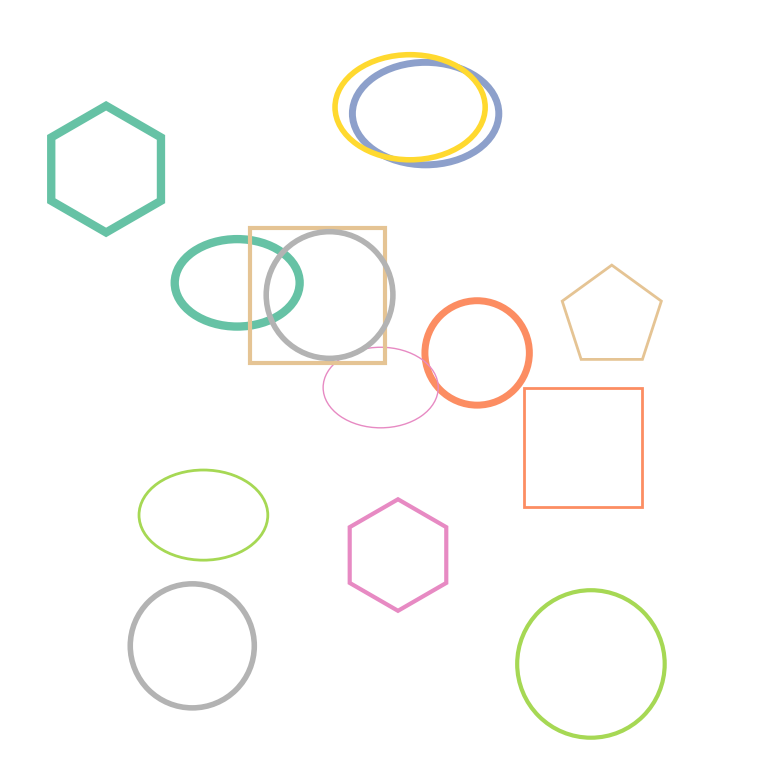[{"shape": "hexagon", "thickness": 3, "radius": 0.41, "center": [0.138, 0.78]}, {"shape": "oval", "thickness": 3, "radius": 0.41, "center": [0.308, 0.633]}, {"shape": "square", "thickness": 1, "radius": 0.39, "center": [0.757, 0.419]}, {"shape": "circle", "thickness": 2.5, "radius": 0.34, "center": [0.62, 0.542]}, {"shape": "oval", "thickness": 2.5, "radius": 0.48, "center": [0.553, 0.852]}, {"shape": "hexagon", "thickness": 1.5, "radius": 0.36, "center": [0.517, 0.279]}, {"shape": "oval", "thickness": 0.5, "radius": 0.37, "center": [0.494, 0.497]}, {"shape": "circle", "thickness": 1.5, "radius": 0.48, "center": [0.767, 0.138]}, {"shape": "oval", "thickness": 1, "radius": 0.42, "center": [0.264, 0.331]}, {"shape": "oval", "thickness": 2, "radius": 0.49, "center": [0.533, 0.861]}, {"shape": "square", "thickness": 1.5, "radius": 0.44, "center": [0.413, 0.617]}, {"shape": "pentagon", "thickness": 1, "radius": 0.34, "center": [0.795, 0.588]}, {"shape": "circle", "thickness": 2, "radius": 0.4, "center": [0.25, 0.161]}, {"shape": "circle", "thickness": 2, "radius": 0.41, "center": [0.428, 0.617]}]